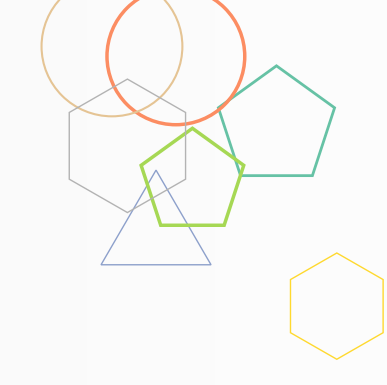[{"shape": "pentagon", "thickness": 2, "radius": 0.79, "center": [0.713, 0.671]}, {"shape": "circle", "thickness": 2.5, "radius": 0.89, "center": [0.454, 0.854]}, {"shape": "triangle", "thickness": 1, "radius": 0.82, "center": [0.403, 0.394]}, {"shape": "pentagon", "thickness": 2.5, "radius": 0.7, "center": [0.497, 0.528]}, {"shape": "hexagon", "thickness": 1, "radius": 0.69, "center": [0.869, 0.205]}, {"shape": "circle", "thickness": 1.5, "radius": 0.91, "center": [0.289, 0.88]}, {"shape": "hexagon", "thickness": 1, "radius": 0.87, "center": [0.329, 0.621]}]